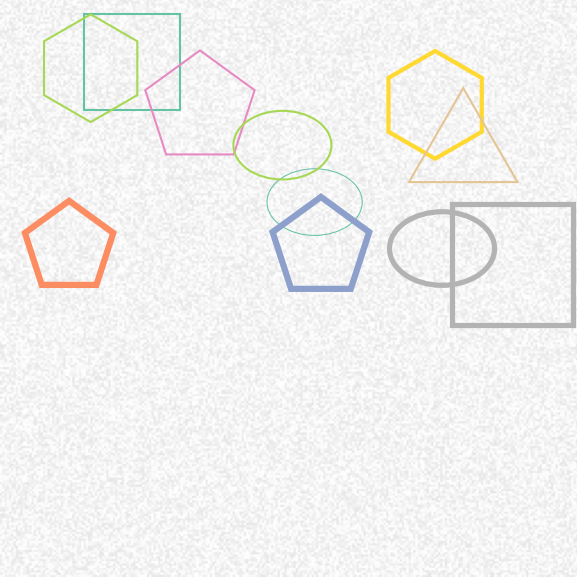[{"shape": "square", "thickness": 1, "radius": 0.42, "center": [0.229, 0.892]}, {"shape": "oval", "thickness": 0.5, "radius": 0.41, "center": [0.545, 0.649]}, {"shape": "pentagon", "thickness": 3, "radius": 0.4, "center": [0.12, 0.571]}, {"shape": "pentagon", "thickness": 3, "radius": 0.44, "center": [0.556, 0.57]}, {"shape": "pentagon", "thickness": 1, "radius": 0.5, "center": [0.346, 0.812]}, {"shape": "hexagon", "thickness": 1, "radius": 0.47, "center": [0.157, 0.881]}, {"shape": "oval", "thickness": 1, "radius": 0.42, "center": [0.489, 0.748]}, {"shape": "hexagon", "thickness": 2, "radius": 0.47, "center": [0.753, 0.818]}, {"shape": "triangle", "thickness": 1, "radius": 0.54, "center": [0.802, 0.738]}, {"shape": "square", "thickness": 2.5, "radius": 0.52, "center": [0.887, 0.541]}, {"shape": "oval", "thickness": 2.5, "radius": 0.45, "center": [0.765, 0.569]}]